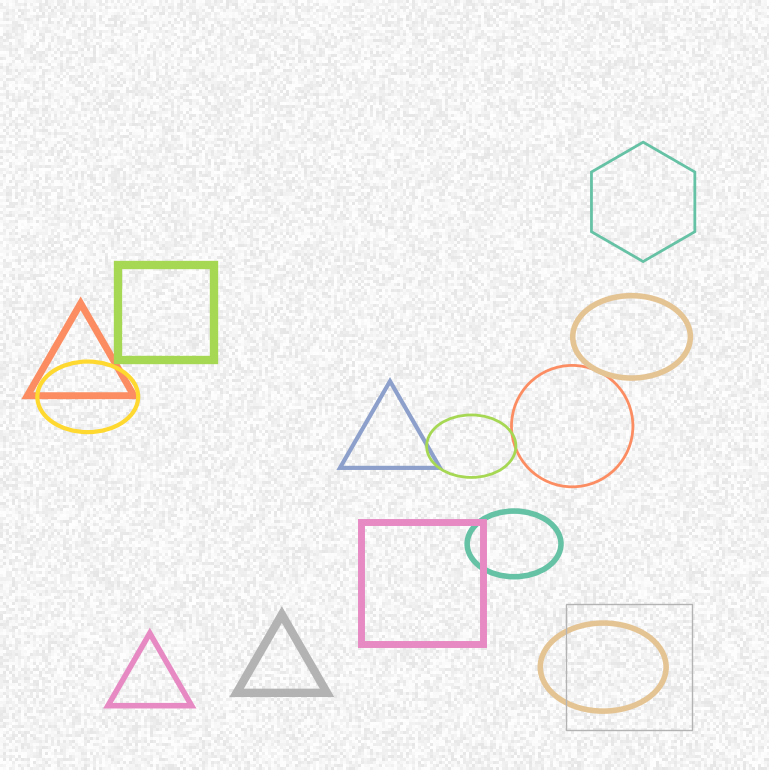[{"shape": "oval", "thickness": 2, "radius": 0.3, "center": [0.668, 0.294]}, {"shape": "hexagon", "thickness": 1, "radius": 0.39, "center": [0.835, 0.738]}, {"shape": "triangle", "thickness": 2.5, "radius": 0.4, "center": [0.105, 0.526]}, {"shape": "circle", "thickness": 1, "radius": 0.39, "center": [0.743, 0.447]}, {"shape": "triangle", "thickness": 1.5, "radius": 0.38, "center": [0.507, 0.43]}, {"shape": "square", "thickness": 2.5, "radius": 0.4, "center": [0.548, 0.242]}, {"shape": "triangle", "thickness": 2, "radius": 0.31, "center": [0.195, 0.115]}, {"shape": "square", "thickness": 3, "radius": 0.31, "center": [0.216, 0.594]}, {"shape": "oval", "thickness": 1, "radius": 0.29, "center": [0.612, 0.421]}, {"shape": "oval", "thickness": 1.5, "radius": 0.33, "center": [0.114, 0.485]}, {"shape": "oval", "thickness": 2, "radius": 0.38, "center": [0.82, 0.563]}, {"shape": "oval", "thickness": 2, "radius": 0.41, "center": [0.783, 0.134]}, {"shape": "square", "thickness": 0.5, "radius": 0.41, "center": [0.817, 0.133]}, {"shape": "triangle", "thickness": 3, "radius": 0.34, "center": [0.366, 0.134]}]